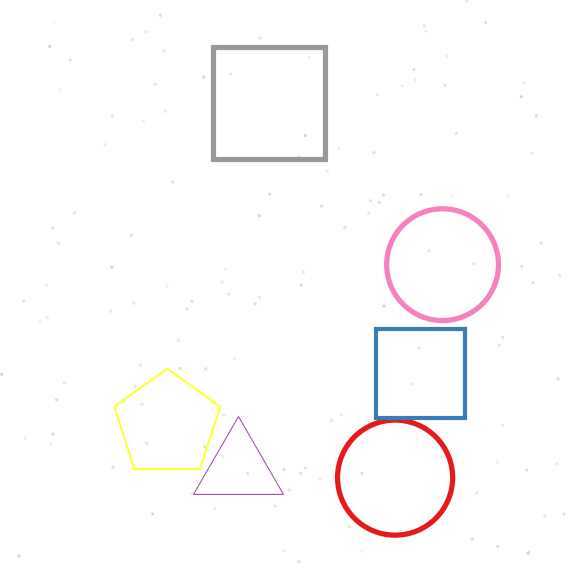[{"shape": "circle", "thickness": 2.5, "radius": 0.5, "center": [0.684, 0.172]}, {"shape": "square", "thickness": 2, "radius": 0.39, "center": [0.728, 0.352]}, {"shape": "triangle", "thickness": 0.5, "radius": 0.45, "center": [0.413, 0.188]}, {"shape": "pentagon", "thickness": 1, "radius": 0.48, "center": [0.29, 0.265]}, {"shape": "circle", "thickness": 2.5, "radius": 0.48, "center": [0.766, 0.541]}, {"shape": "square", "thickness": 2.5, "radius": 0.48, "center": [0.466, 0.821]}]